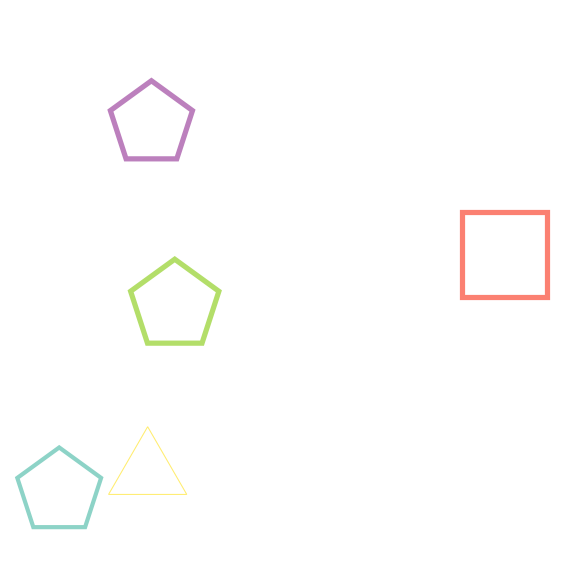[{"shape": "pentagon", "thickness": 2, "radius": 0.38, "center": [0.103, 0.148]}, {"shape": "square", "thickness": 2.5, "radius": 0.37, "center": [0.873, 0.559]}, {"shape": "pentagon", "thickness": 2.5, "radius": 0.4, "center": [0.303, 0.47]}, {"shape": "pentagon", "thickness": 2.5, "radius": 0.37, "center": [0.262, 0.785]}, {"shape": "triangle", "thickness": 0.5, "radius": 0.39, "center": [0.256, 0.182]}]